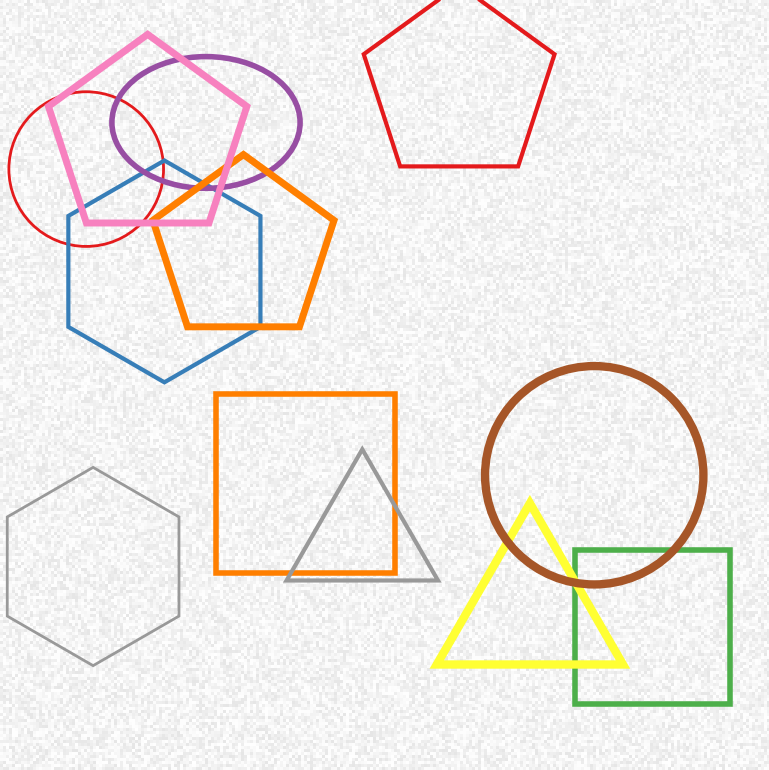[{"shape": "circle", "thickness": 1, "radius": 0.5, "center": [0.112, 0.78]}, {"shape": "pentagon", "thickness": 1.5, "radius": 0.65, "center": [0.596, 0.889]}, {"shape": "hexagon", "thickness": 1.5, "radius": 0.72, "center": [0.214, 0.648]}, {"shape": "square", "thickness": 2, "radius": 0.5, "center": [0.847, 0.185]}, {"shape": "oval", "thickness": 2, "radius": 0.61, "center": [0.268, 0.841]}, {"shape": "pentagon", "thickness": 2.5, "radius": 0.62, "center": [0.316, 0.676]}, {"shape": "square", "thickness": 2, "radius": 0.58, "center": [0.397, 0.372]}, {"shape": "triangle", "thickness": 3, "radius": 0.7, "center": [0.688, 0.207]}, {"shape": "circle", "thickness": 3, "radius": 0.71, "center": [0.772, 0.383]}, {"shape": "pentagon", "thickness": 2.5, "radius": 0.68, "center": [0.192, 0.82]}, {"shape": "triangle", "thickness": 1.5, "radius": 0.57, "center": [0.47, 0.303]}, {"shape": "hexagon", "thickness": 1, "radius": 0.64, "center": [0.121, 0.264]}]